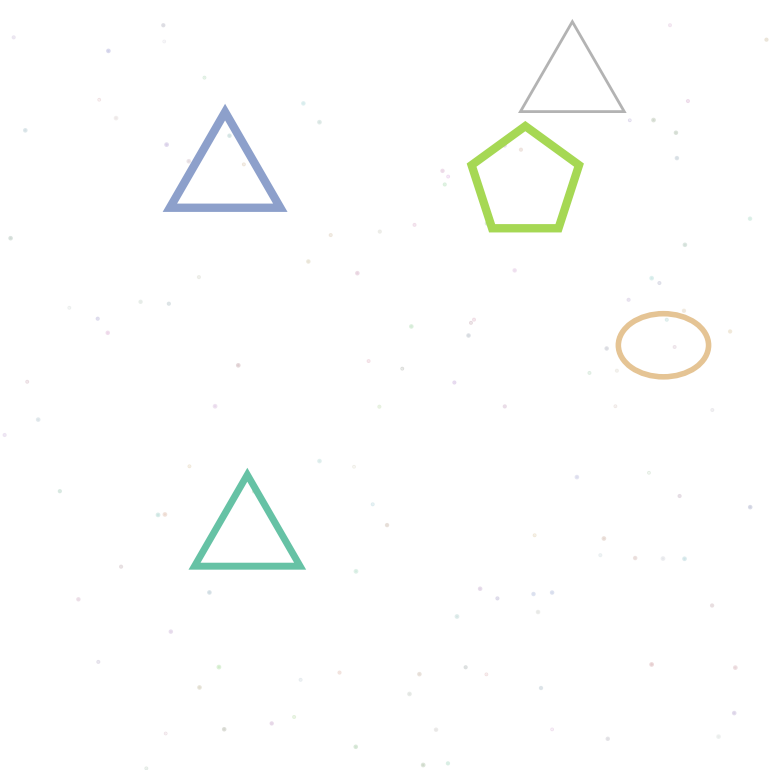[{"shape": "triangle", "thickness": 2.5, "radius": 0.4, "center": [0.321, 0.304]}, {"shape": "triangle", "thickness": 3, "radius": 0.41, "center": [0.292, 0.772]}, {"shape": "pentagon", "thickness": 3, "radius": 0.37, "center": [0.682, 0.763]}, {"shape": "oval", "thickness": 2, "radius": 0.29, "center": [0.862, 0.552]}, {"shape": "triangle", "thickness": 1, "radius": 0.39, "center": [0.743, 0.894]}]